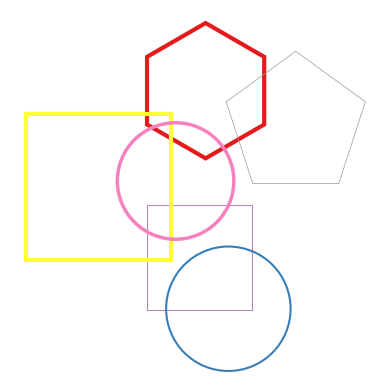[{"shape": "hexagon", "thickness": 3, "radius": 0.88, "center": [0.534, 0.764]}, {"shape": "circle", "thickness": 1.5, "radius": 0.81, "center": [0.593, 0.198]}, {"shape": "square", "thickness": 0.5, "radius": 0.68, "center": [0.519, 0.332]}, {"shape": "square", "thickness": 3, "radius": 0.95, "center": [0.256, 0.514]}, {"shape": "circle", "thickness": 2.5, "radius": 0.76, "center": [0.456, 0.53]}, {"shape": "pentagon", "thickness": 0.5, "radius": 0.95, "center": [0.768, 0.677]}]